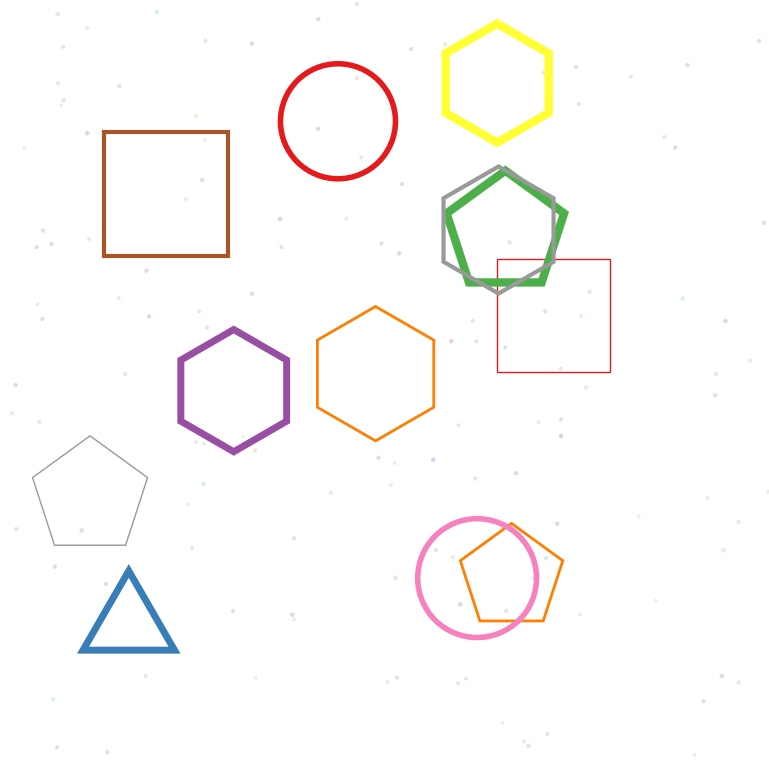[{"shape": "circle", "thickness": 2, "radius": 0.37, "center": [0.439, 0.843]}, {"shape": "square", "thickness": 0.5, "radius": 0.37, "center": [0.719, 0.591]}, {"shape": "triangle", "thickness": 2.5, "radius": 0.34, "center": [0.167, 0.19]}, {"shape": "pentagon", "thickness": 3, "radius": 0.4, "center": [0.656, 0.698]}, {"shape": "hexagon", "thickness": 2.5, "radius": 0.4, "center": [0.304, 0.493]}, {"shape": "hexagon", "thickness": 1, "radius": 0.44, "center": [0.488, 0.515]}, {"shape": "pentagon", "thickness": 1, "radius": 0.35, "center": [0.664, 0.25]}, {"shape": "hexagon", "thickness": 3, "radius": 0.39, "center": [0.646, 0.892]}, {"shape": "square", "thickness": 1.5, "radius": 0.4, "center": [0.216, 0.749]}, {"shape": "circle", "thickness": 2, "radius": 0.39, "center": [0.62, 0.249]}, {"shape": "pentagon", "thickness": 0.5, "radius": 0.39, "center": [0.117, 0.355]}, {"shape": "hexagon", "thickness": 1.5, "radius": 0.41, "center": [0.647, 0.701]}]